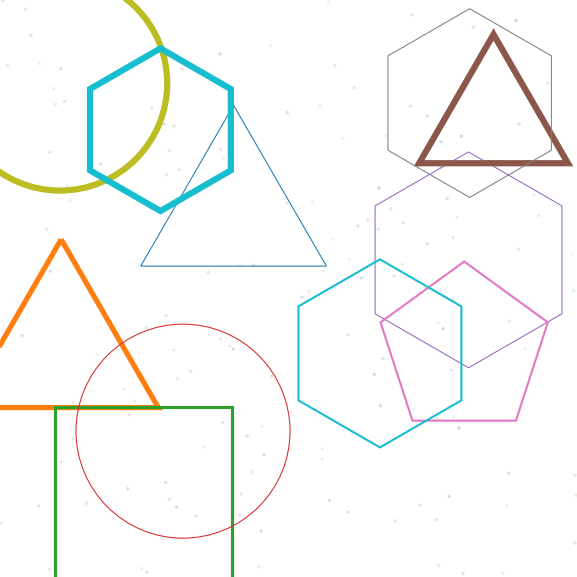[{"shape": "triangle", "thickness": 0.5, "radius": 0.93, "center": [0.404, 0.631]}, {"shape": "triangle", "thickness": 2.5, "radius": 0.97, "center": [0.106, 0.39]}, {"shape": "square", "thickness": 1.5, "radius": 0.77, "center": [0.249, 0.141]}, {"shape": "circle", "thickness": 0.5, "radius": 0.93, "center": [0.317, 0.253]}, {"shape": "hexagon", "thickness": 0.5, "radius": 0.93, "center": [0.811, 0.549]}, {"shape": "triangle", "thickness": 3, "radius": 0.74, "center": [0.855, 0.791]}, {"shape": "pentagon", "thickness": 1, "radius": 0.76, "center": [0.804, 0.394]}, {"shape": "hexagon", "thickness": 0.5, "radius": 0.82, "center": [0.813, 0.821]}, {"shape": "circle", "thickness": 3, "radius": 0.93, "center": [0.104, 0.855]}, {"shape": "hexagon", "thickness": 1, "radius": 0.81, "center": [0.658, 0.387]}, {"shape": "hexagon", "thickness": 3, "radius": 0.7, "center": [0.278, 0.775]}]